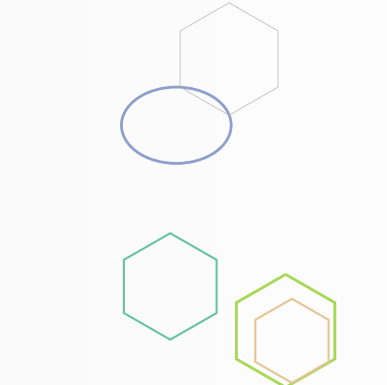[{"shape": "hexagon", "thickness": 1.5, "radius": 0.69, "center": [0.439, 0.256]}, {"shape": "oval", "thickness": 2, "radius": 0.71, "center": [0.455, 0.675]}, {"shape": "hexagon", "thickness": 2, "radius": 0.73, "center": [0.737, 0.141]}, {"shape": "hexagon", "thickness": 1.5, "radius": 0.55, "center": [0.753, 0.115]}, {"shape": "hexagon", "thickness": 0.5, "radius": 0.73, "center": [0.591, 0.847]}]